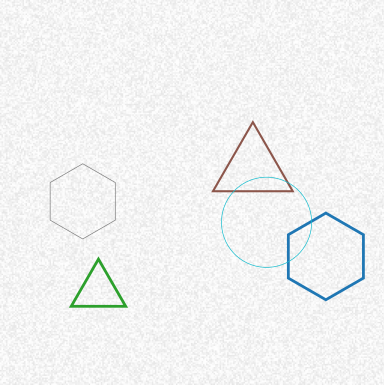[{"shape": "hexagon", "thickness": 2, "radius": 0.56, "center": [0.846, 0.334]}, {"shape": "triangle", "thickness": 2, "radius": 0.41, "center": [0.256, 0.245]}, {"shape": "triangle", "thickness": 1.5, "radius": 0.6, "center": [0.657, 0.563]}, {"shape": "hexagon", "thickness": 0.5, "radius": 0.49, "center": [0.215, 0.477]}, {"shape": "circle", "thickness": 0.5, "radius": 0.59, "center": [0.692, 0.423]}]